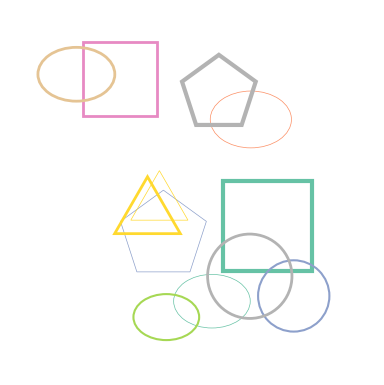[{"shape": "square", "thickness": 3, "radius": 0.58, "center": [0.695, 0.414]}, {"shape": "oval", "thickness": 0.5, "radius": 0.5, "center": [0.551, 0.218]}, {"shape": "oval", "thickness": 0.5, "radius": 0.53, "center": [0.652, 0.69]}, {"shape": "circle", "thickness": 1.5, "radius": 0.46, "center": [0.763, 0.231]}, {"shape": "pentagon", "thickness": 0.5, "radius": 0.59, "center": [0.424, 0.389]}, {"shape": "square", "thickness": 2, "radius": 0.48, "center": [0.311, 0.794]}, {"shape": "oval", "thickness": 1.5, "radius": 0.43, "center": [0.432, 0.176]}, {"shape": "triangle", "thickness": 2, "radius": 0.49, "center": [0.383, 0.442]}, {"shape": "triangle", "thickness": 0.5, "radius": 0.43, "center": [0.414, 0.471]}, {"shape": "oval", "thickness": 2, "radius": 0.5, "center": [0.198, 0.807]}, {"shape": "pentagon", "thickness": 3, "radius": 0.5, "center": [0.569, 0.757]}, {"shape": "circle", "thickness": 2, "radius": 0.55, "center": [0.649, 0.282]}]